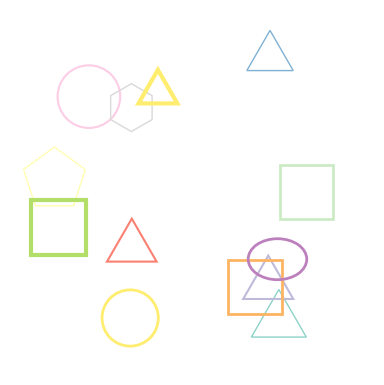[{"shape": "triangle", "thickness": 1, "radius": 0.41, "center": [0.724, 0.166]}, {"shape": "pentagon", "thickness": 1, "radius": 0.42, "center": [0.141, 0.534]}, {"shape": "triangle", "thickness": 1.5, "radius": 0.38, "center": [0.697, 0.261]}, {"shape": "triangle", "thickness": 1.5, "radius": 0.37, "center": [0.342, 0.358]}, {"shape": "triangle", "thickness": 1, "radius": 0.35, "center": [0.701, 0.851]}, {"shape": "square", "thickness": 2, "radius": 0.35, "center": [0.662, 0.255]}, {"shape": "square", "thickness": 3, "radius": 0.35, "center": [0.152, 0.409]}, {"shape": "circle", "thickness": 1.5, "radius": 0.41, "center": [0.231, 0.749]}, {"shape": "hexagon", "thickness": 1, "radius": 0.31, "center": [0.341, 0.72]}, {"shape": "oval", "thickness": 2, "radius": 0.38, "center": [0.721, 0.327]}, {"shape": "square", "thickness": 2, "radius": 0.35, "center": [0.796, 0.501]}, {"shape": "triangle", "thickness": 3, "radius": 0.29, "center": [0.41, 0.76]}, {"shape": "circle", "thickness": 2, "radius": 0.37, "center": [0.338, 0.174]}]